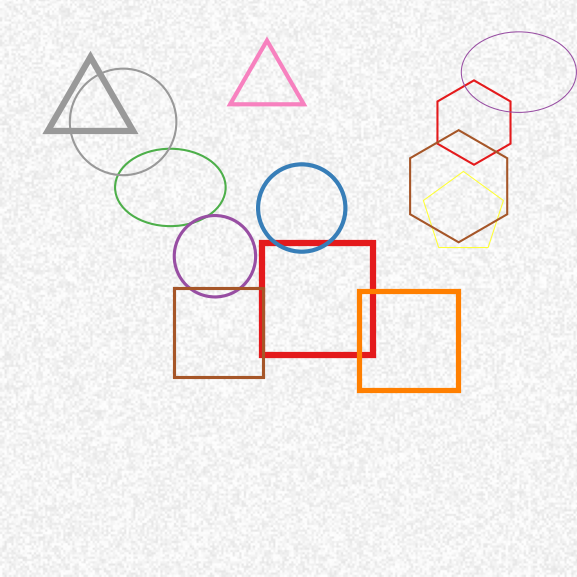[{"shape": "square", "thickness": 3, "radius": 0.48, "center": [0.55, 0.481]}, {"shape": "hexagon", "thickness": 1, "radius": 0.37, "center": [0.821, 0.787]}, {"shape": "circle", "thickness": 2, "radius": 0.38, "center": [0.523, 0.639]}, {"shape": "oval", "thickness": 1, "radius": 0.48, "center": [0.295, 0.675]}, {"shape": "circle", "thickness": 1.5, "radius": 0.35, "center": [0.372, 0.555]}, {"shape": "oval", "thickness": 0.5, "radius": 0.5, "center": [0.898, 0.874]}, {"shape": "square", "thickness": 2.5, "radius": 0.43, "center": [0.707, 0.41]}, {"shape": "pentagon", "thickness": 0.5, "radius": 0.36, "center": [0.802, 0.629]}, {"shape": "square", "thickness": 1.5, "radius": 0.39, "center": [0.378, 0.423]}, {"shape": "hexagon", "thickness": 1, "radius": 0.49, "center": [0.794, 0.677]}, {"shape": "triangle", "thickness": 2, "radius": 0.37, "center": [0.462, 0.855]}, {"shape": "triangle", "thickness": 3, "radius": 0.43, "center": [0.157, 0.815]}, {"shape": "circle", "thickness": 1, "radius": 0.46, "center": [0.213, 0.788]}]